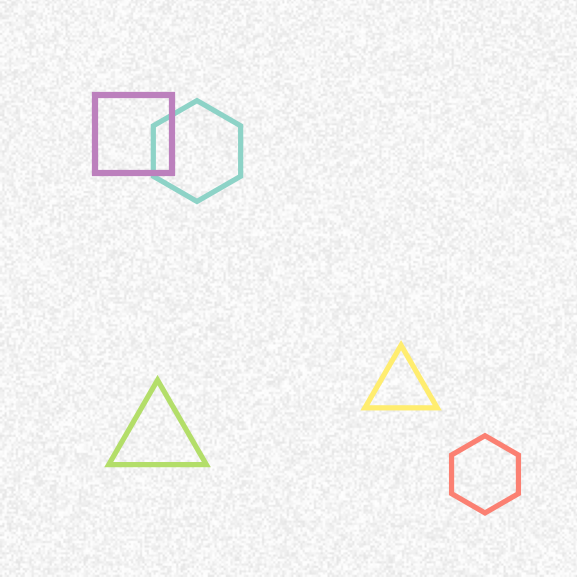[{"shape": "hexagon", "thickness": 2.5, "radius": 0.44, "center": [0.341, 0.738]}, {"shape": "hexagon", "thickness": 2.5, "radius": 0.33, "center": [0.84, 0.178]}, {"shape": "triangle", "thickness": 2.5, "radius": 0.49, "center": [0.273, 0.243]}, {"shape": "square", "thickness": 3, "radius": 0.34, "center": [0.231, 0.767]}, {"shape": "triangle", "thickness": 2.5, "radius": 0.36, "center": [0.694, 0.329]}]